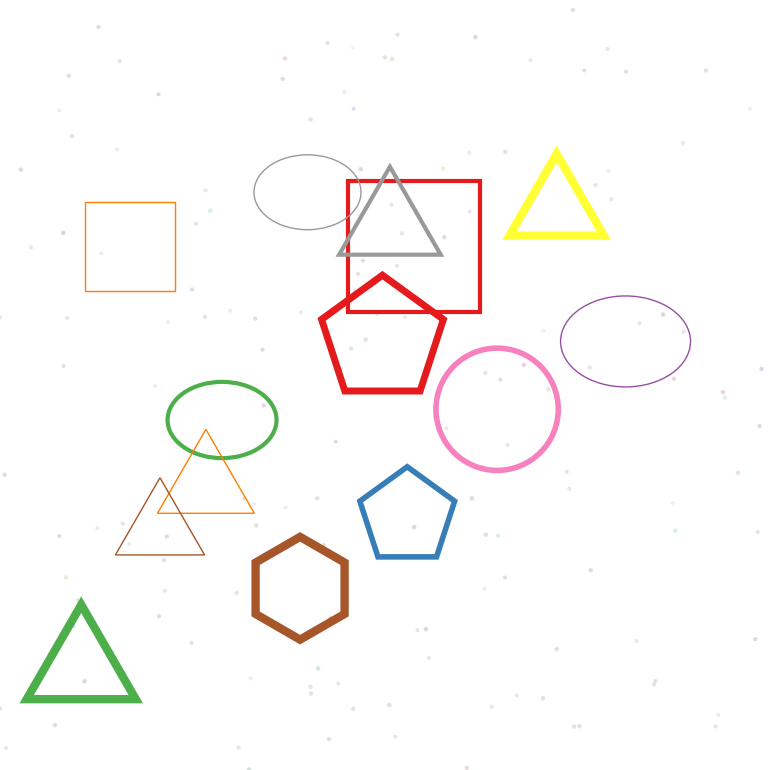[{"shape": "square", "thickness": 1.5, "radius": 0.43, "center": [0.538, 0.68]}, {"shape": "pentagon", "thickness": 2.5, "radius": 0.42, "center": [0.497, 0.559]}, {"shape": "pentagon", "thickness": 2, "radius": 0.32, "center": [0.529, 0.329]}, {"shape": "oval", "thickness": 1.5, "radius": 0.35, "center": [0.288, 0.455]}, {"shape": "triangle", "thickness": 3, "radius": 0.41, "center": [0.106, 0.133]}, {"shape": "oval", "thickness": 0.5, "radius": 0.42, "center": [0.812, 0.557]}, {"shape": "triangle", "thickness": 0.5, "radius": 0.36, "center": [0.267, 0.37]}, {"shape": "square", "thickness": 0.5, "radius": 0.29, "center": [0.169, 0.68]}, {"shape": "triangle", "thickness": 3, "radius": 0.35, "center": [0.723, 0.729]}, {"shape": "hexagon", "thickness": 3, "radius": 0.33, "center": [0.39, 0.236]}, {"shape": "triangle", "thickness": 0.5, "radius": 0.33, "center": [0.208, 0.313]}, {"shape": "circle", "thickness": 2, "radius": 0.4, "center": [0.646, 0.468]}, {"shape": "oval", "thickness": 0.5, "radius": 0.35, "center": [0.399, 0.75]}, {"shape": "triangle", "thickness": 1.5, "radius": 0.38, "center": [0.506, 0.707]}]